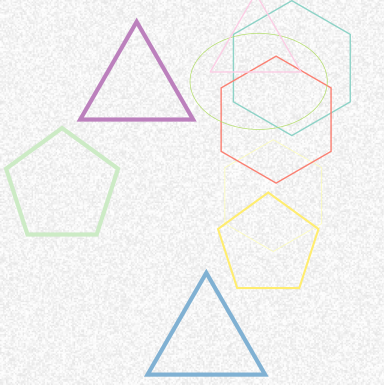[{"shape": "hexagon", "thickness": 1, "radius": 0.88, "center": [0.758, 0.823]}, {"shape": "hexagon", "thickness": 0.5, "radius": 0.73, "center": [0.71, 0.492]}, {"shape": "hexagon", "thickness": 1, "radius": 0.82, "center": [0.717, 0.689]}, {"shape": "triangle", "thickness": 3, "radius": 0.88, "center": [0.536, 0.115]}, {"shape": "oval", "thickness": 0.5, "radius": 0.89, "center": [0.672, 0.789]}, {"shape": "triangle", "thickness": 1, "radius": 0.68, "center": [0.664, 0.881]}, {"shape": "triangle", "thickness": 3, "radius": 0.85, "center": [0.355, 0.774]}, {"shape": "pentagon", "thickness": 3, "radius": 0.76, "center": [0.161, 0.515]}, {"shape": "pentagon", "thickness": 1.5, "radius": 0.69, "center": [0.697, 0.363]}]